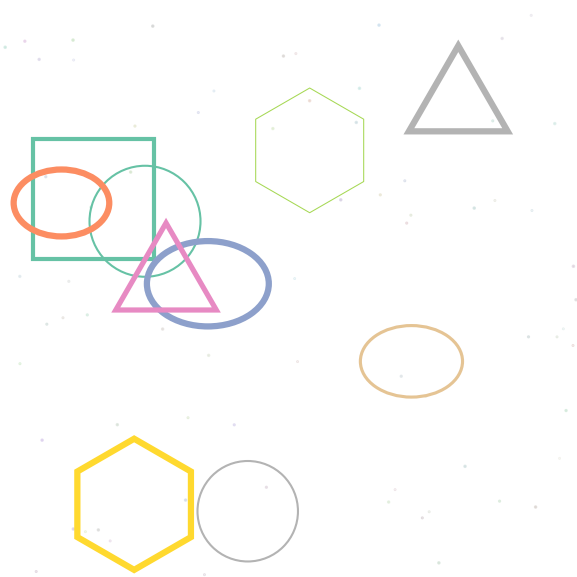[{"shape": "circle", "thickness": 1, "radius": 0.48, "center": [0.251, 0.616]}, {"shape": "square", "thickness": 2, "radius": 0.52, "center": [0.162, 0.654]}, {"shape": "oval", "thickness": 3, "radius": 0.41, "center": [0.106, 0.648]}, {"shape": "oval", "thickness": 3, "radius": 0.53, "center": [0.36, 0.508]}, {"shape": "triangle", "thickness": 2.5, "radius": 0.5, "center": [0.288, 0.513]}, {"shape": "hexagon", "thickness": 0.5, "radius": 0.54, "center": [0.536, 0.739]}, {"shape": "hexagon", "thickness": 3, "radius": 0.57, "center": [0.232, 0.126]}, {"shape": "oval", "thickness": 1.5, "radius": 0.44, "center": [0.712, 0.373]}, {"shape": "triangle", "thickness": 3, "radius": 0.49, "center": [0.794, 0.821]}, {"shape": "circle", "thickness": 1, "radius": 0.43, "center": [0.429, 0.114]}]